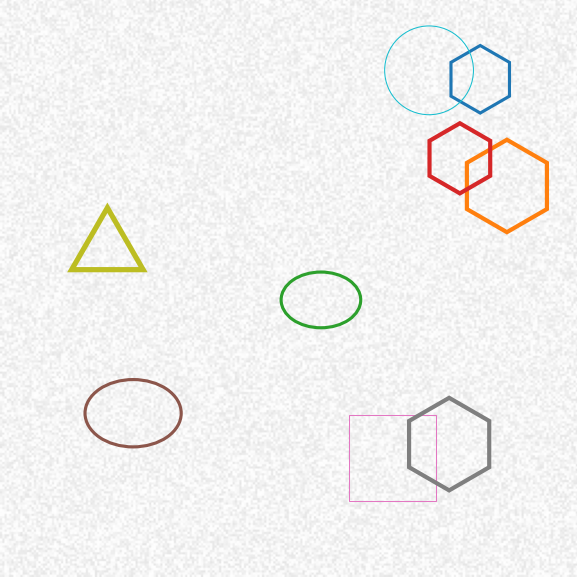[{"shape": "hexagon", "thickness": 1.5, "radius": 0.29, "center": [0.832, 0.862]}, {"shape": "hexagon", "thickness": 2, "radius": 0.4, "center": [0.878, 0.677]}, {"shape": "oval", "thickness": 1.5, "radius": 0.34, "center": [0.556, 0.48]}, {"shape": "hexagon", "thickness": 2, "radius": 0.3, "center": [0.796, 0.725]}, {"shape": "oval", "thickness": 1.5, "radius": 0.42, "center": [0.23, 0.284]}, {"shape": "square", "thickness": 0.5, "radius": 0.38, "center": [0.679, 0.206]}, {"shape": "hexagon", "thickness": 2, "radius": 0.4, "center": [0.778, 0.23]}, {"shape": "triangle", "thickness": 2.5, "radius": 0.36, "center": [0.186, 0.568]}, {"shape": "circle", "thickness": 0.5, "radius": 0.38, "center": [0.743, 0.877]}]